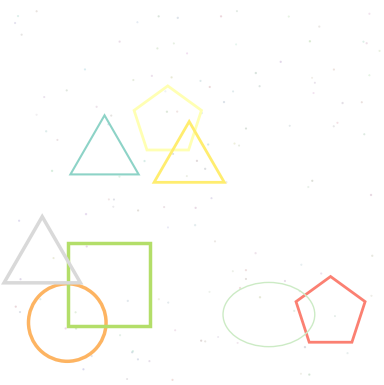[{"shape": "triangle", "thickness": 1.5, "radius": 0.51, "center": [0.272, 0.598]}, {"shape": "pentagon", "thickness": 2, "radius": 0.46, "center": [0.436, 0.685]}, {"shape": "pentagon", "thickness": 2, "radius": 0.47, "center": [0.859, 0.187]}, {"shape": "circle", "thickness": 2.5, "radius": 0.5, "center": [0.175, 0.162]}, {"shape": "square", "thickness": 2.5, "radius": 0.53, "center": [0.282, 0.261]}, {"shape": "triangle", "thickness": 2.5, "radius": 0.57, "center": [0.11, 0.323]}, {"shape": "oval", "thickness": 1, "radius": 0.6, "center": [0.698, 0.183]}, {"shape": "triangle", "thickness": 2, "radius": 0.53, "center": [0.491, 0.579]}]